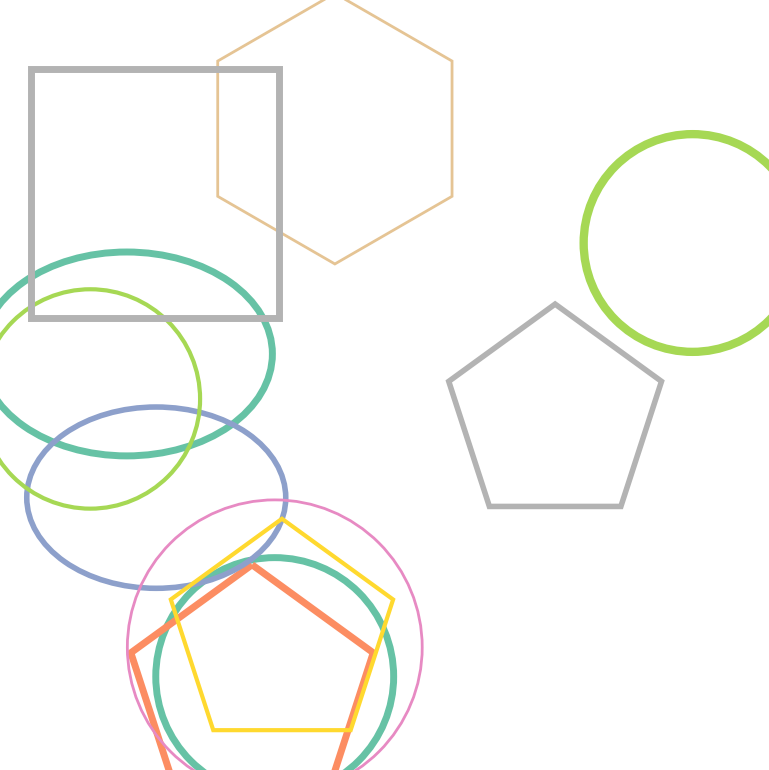[{"shape": "oval", "thickness": 2.5, "radius": 0.95, "center": [0.165, 0.54]}, {"shape": "circle", "thickness": 2.5, "radius": 0.77, "center": [0.357, 0.121]}, {"shape": "pentagon", "thickness": 2.5, "radius": 0.83, "center": [0.327, 0.101]}, {"shape": "oval", "thickness": 2, "radius": 0.84, "center": [0.203, 0.354]}, {"shape": "circle", "thickness": 1, "radius": 0.96, "center": [0.357, 0.159]}, {"shape": "circle", "thickness": 3, "radius": 0.71, "center": [0.899, 0.684]}, {"shape": "circle", "thickness": 1.5, "radius": 0.71, "center": [0.117, 0.482]}, {"shape": "pentagon", "thickness": 1.5, "radius": 0.76, "center": [0.366, 0.175]}, {"shape": "hexagon", "thickness": 1, "radius": 0.88, "center": [0.435, 0.833]}, {"shape": "square", "thickness": 2.5, "radius": 0.81, "center": [0.201, 0.748]}, {"shape": "pentagon", "thickness": 2, "radius": 0.73, "center": [0.721, 0.46]}]